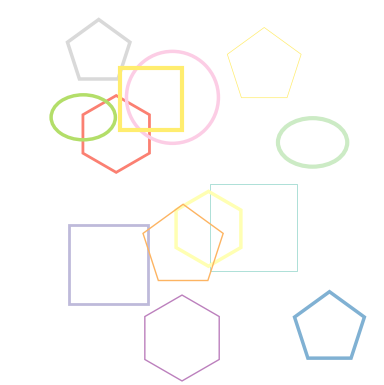[{"shape": "square", "thickness": 0.5, "radius": 0.56, "center": [0.659, 0.409]}, {"shape": "hexagon", "thickness": 2.5, "radius": 0.49, "center": [0.542, 0.406]}, {"shape": "square", "thickness": 2, "radius": 0.51, "center": [0.282, 0.313]}, {"shape": "hexagon", "thickness": 2, "radius": 0.5, "center": [0.302, 0.652]}, {"shape": "pentagon", "thickness": 2.5, "radius": 0.48, "center": [0.856, 0.147]}, {"shape": "pentagon", "thickness": 1, "radius": 0.55, "center": [0.476, 0.36]}, {"shape": "oval", "thickness": 2.5, "radius": 0.42, "center": [0.216, 0.695]}, {"shape": "circle", "thickness": 2.5, "radius": 0.6, "center": [0.448, 0.747]}, {"shape": "pentagon", "thickness": 2.5, "radius": 0.43, "center": [0.256, 0.864]}, {"shape": "hexagon", "thickness": 1, "radius": 0.56, "center": [0.473, 0.122]}, {"shape": "oval", "thickness": 3, "radius": 0.45, "center": [0.812, 0.63]}, {"shape": "square", "thickness": 3, "radius": 0.4, "center": [0.392, 0.744]}, {"shape": "pentagon", "thickness": 0.5, "radius": 0.5, "center": [0.686, 0.828]}]